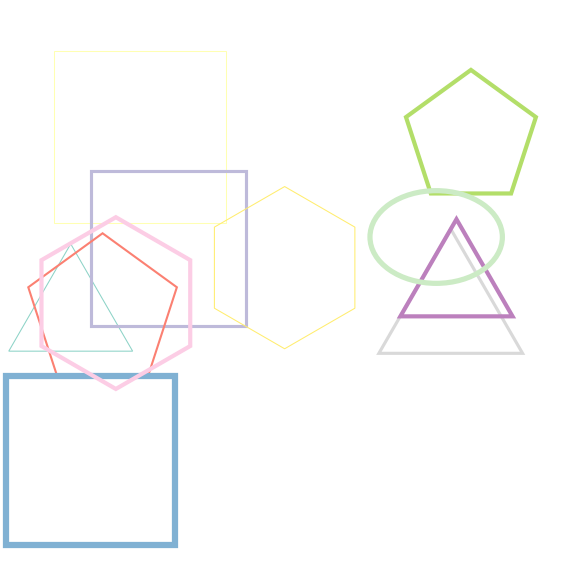[{"shape": "triangle", "thickness": 0.5, "radius": 0.62, "center": [0.122, 0.453]}, {"shape": "square", "thickness": 0.5, "radius": 0.74, "center": [0.243, 0.762]}, {"shape": "square", "thickness": 1.5, "radius": 0.67, "center": [0.293, 0.569]}, {"shape": "pentagon", "thickness": 1, "radius": 0.68, "center": [0.178, 0.46]}, {"shape": "square", "thickness": 3, "radius": 0.74, "center": [0.157, 0.202]}, {"shape": "pentagon", "thickness": 2, "radius": 0.59, "center": [0.815, 0.76]}, {"shape": "hexagon", "thickness": 2, "radius": 0.74, "center": [0.201, 0.474]}, {"shape": "triangle", "thickness": 1.5, "radius": 0.72, "center": [0.78, 0.459]}, {"shape": "triangle", "thickness": 2, "radius": 0.56, "center": [0.79, 0.507]}, {"shape": "oval", "thickness": 2.5, "radius": 0.57, "center": [0.755, 0.589]}, {"shape": "hexagon", "thickness": 0.5, "radius": 0.7, "center": [0.493, 0.536]}]